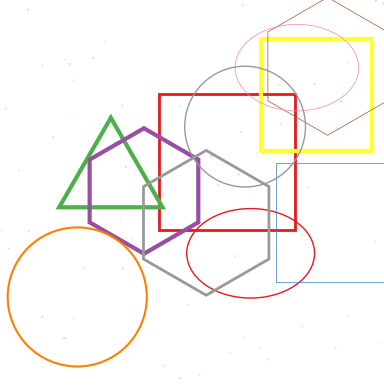[{"shape": "square", "thickness": 2, "radius": 0.88, "center": [0.59, 0.579]}, {"shape": "oval", "thickness": 1, "radius": 0.83, "center": [0.651, 0.342]}, {"shape": "square", "thickness": 0.5, "radius": 0.77, "center": [0.871, 0.422]}, {"shape": "triangle", "thickness": 3, "radius": 0.77, "center": [0.288, 0.539]}, {"shape": "hexagon", "thickness": 3, "radius": 0.81, "center": [0.374, 0.504]}, {"shape": "circle", "thickness": 1.5, "radius": 0.9, "center": [0.201, 0.229]}, {"shape": "square", "thickness": 3, "radius": 0.72, "center": [0.822, 0.753]}, {"shape": "hexagon", "thickness": 0.5, "radius": 0.9, "center": [0.851, 0.828]}, {"shape": "oval", "thickness": 0.5, "radius": 0.8, "center": [0.771, 0.824]}, {"shape": "hexagon", "thickness": 2, "radius": 0.94, "center": [0.536, 0.421]}, {"shape": "circle", "thickness": 1, "radius": 0.78, "center": [0.637, 0.671]}]